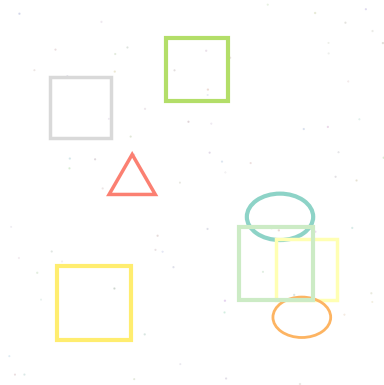[{"shape": "oval", "thickness": 3, "radius": 0.43, "center": [0.727, 0.437]}, {"shape": "square", "thickness": 2.5, "radius": 0.4, "center": [0.796, 0.3]}, {"shape": "triangle", "thickness": 2.5, "radius": 0.35, "center": [0.343, 0.53]}, {"shape": "oval", "thickness": 2, "radius": 0.38, "center": [0.784, 0.176]}, {"shape": "square", "thickness": 3, "radius": 0.4, "center": [0.512, 0.82]}, {"shape": "square", "thickness": 2.5, "radius": 0.4, "center": [0.209, 0.72]}, {"shape": "square", "thickness": 3, "radius": 0.48, "center": [0.717, 0.316]}, {"shape": "square", "thickness": 3, "radius": 0.48, "center": [0.244, 0.213]}]